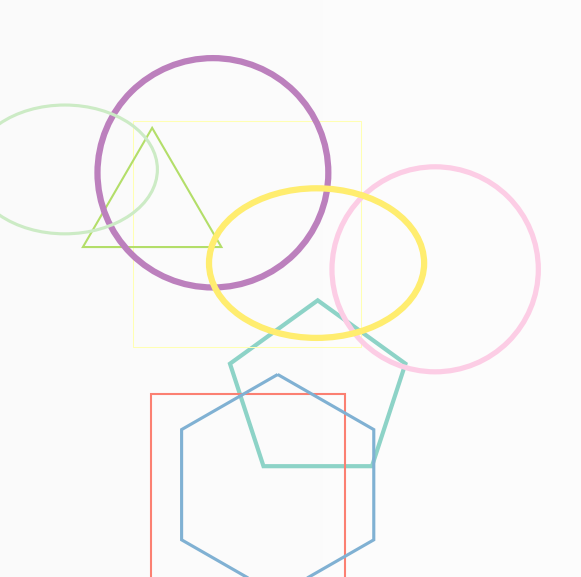[{"shape": "pentagon", "thickness": 2, "radius": 0.79, "center": [0.547, 0.32]}, {"shape": "square", "thickness": 0.5, "radius": 0.98, "center": [0.424, 0.594]}, {"shape": "square", "thickness": 1, "radius": 0.84, "center": [0.426, 0.149]}, {"shape": "hexagon", "thickness": 1.5, "radius": 0.95, "center": [0.478, 0.16]}, {"shape": "triangle", "thickness": 1, "radius": 0.69, "center": [0.262, 0.64]}, {"shape": "circle", "thickness": 2.5, "radius": 0.89, "center": [0.749, 0.533]}, {"shape": "circle", "thickness": 3, "radius": 0.99, "center": [0.366, 0.7]}, {"shape": "oval", "thickness": 1.5, "radius": 0.8, "center": [0.111, 0.706]}, {"shape": "oval", "thickness": 3, "radius": 0.93, "center": [0.545, 0.544]}]